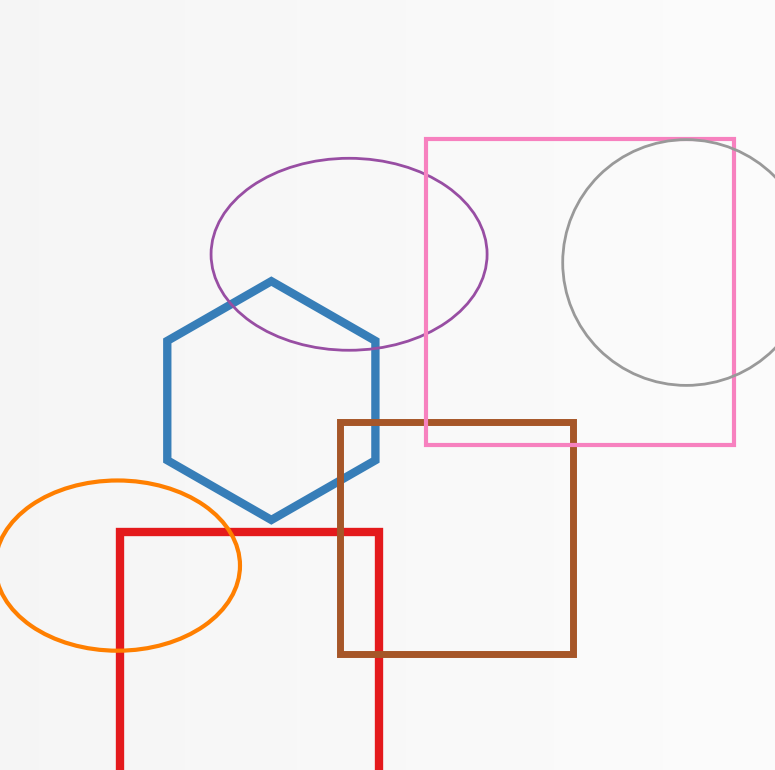[{"shape": "square", "thickness": 3, "radius": 0.83, "center": [0.322, 0.142]}, {"shape": "hexagon", "thickness": 3, "radius": 0.78, "center": [0.35, 0.48]}, {"shape": "oval", "thickness": 1, "radius": 0.89, "center": [0.45, 0.67]}, {"shape": "oval", "thickness": 1.5, "radius": 0.79, "center": [0.152, 0.265]}, {"shape": "square", "thickness": 2.5, "radius": 0.75, "center": [0.589, 0.302]}, {"shape": "square", "thickness": 1.5, "radius": 0.99, "center": [0.748, 0.621]}, {"shape": "circle", "thickness": 1, "radius": 0.8, "center": [0.886, 0.659]}]